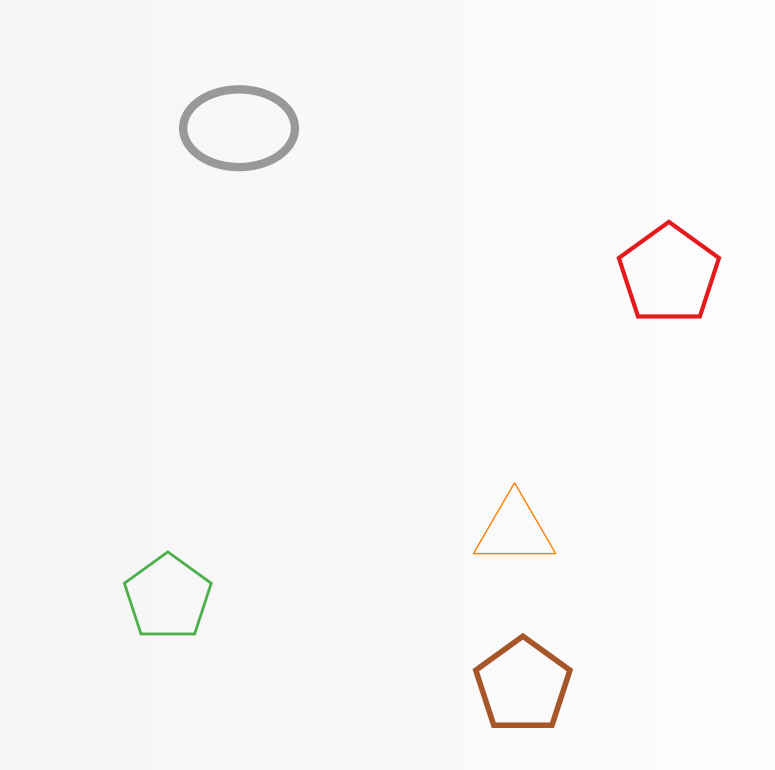[{"shape": "pentagon", "thickness": 1.5, "radius": 0.34, "center": [0.863, 0.644]}, {"shape": "pentagon", "thickness": 1, "radius": 0.29, "center": [0.217, 0.224]}, {"shape": "triangle", "thickness": 0.5, "radius": 0.31, "center": [0.664, 0.312]}, {"shape": "pentagon", "thickness": 2, "radius": 0.32, "center": [0.675, 0.11]}, {"shape": "oval", "thickness": 3, "radius": 0.36, "center": [0.308, 0.833]}]